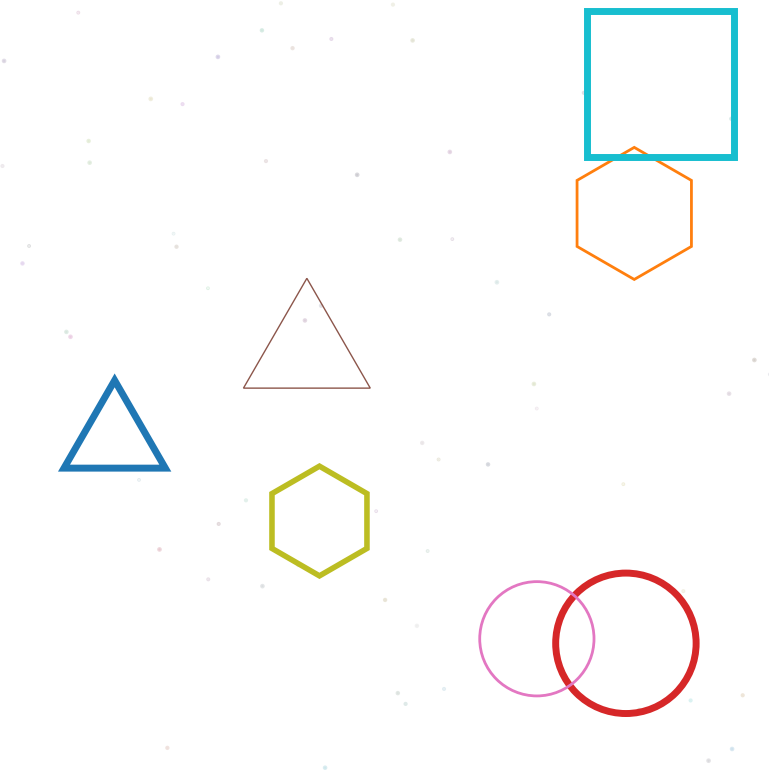[{"shape": "triangle", "thickness": 2.5, "radius": 0.38, "center": [0.149, 0.43]}, {"shape": "hexagon", "thickness": 1, "radius": 0.43, "center": [0.824, 0.723]}, {"shape": "circle", "thickness": 2.5, "radius": 0.46, "center": [0.813, 0.165]}, {"shape": "triangle", "thickness": 0.5, "radius": 0.48, "center": [0.399, 0.543]}, {"shape": "circle", "thickness": 1, "radius": 0.37, "center": [0.697, 0.17]}, {"shape": "hexagon", "thickness": 2, "radius": 0.36, "center": [0.415, 0.323]}, {"shape": "square", "thickness": 2.5, "radius": 0.48, "center": [0.858, 0.891]}]